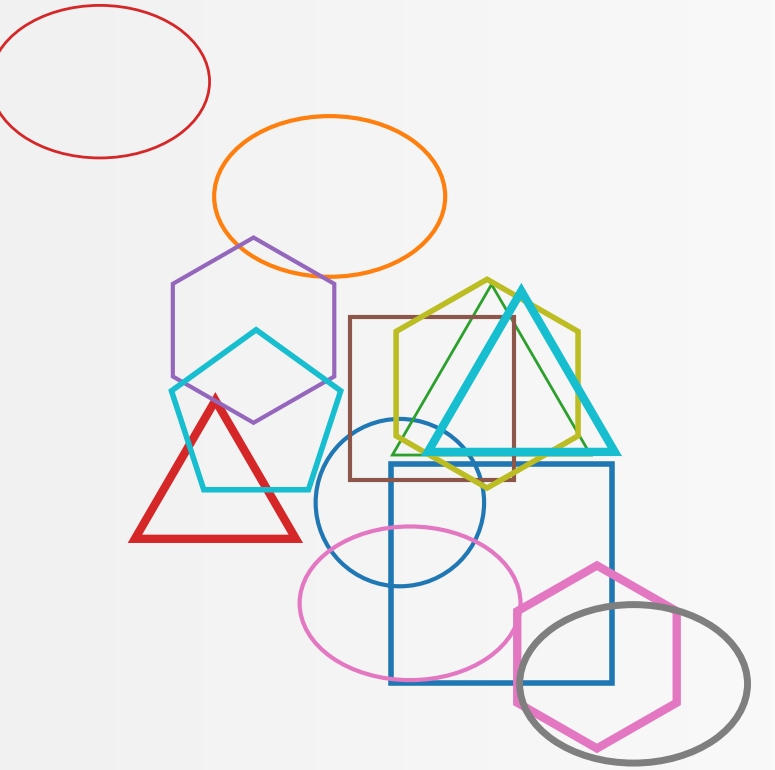[{"shape": "square", "thickness": 2, "radius": 0.71, "center": [0.647, 0.255]}, {"shape": "circle", "thickness": 1.5, "radius": 0.54, "center": [0.516, 0.347]}, {"shape": "oval", "thickness": 1.5, "radius": 0.75, "center": [0.425, 0.745]}, {"shape": "triangle", "thickness": 1, "radius": 0.74, "center": [0.634, 0.483]}, {"shape": "triangle", "thickness": 3, "radius": 0.6, "center": [0.278, 0.36]}, {"shape": "oval", "thickness": 1, "radius": 0.71, "center": [0.129, 0.894]}, {"shape": "hexagon", "thickness": 1.5, "radius": 0.6, "center": [0.327, 0.571]}, {"shape": "square", "thickness": 1.5, "radius": 0.53, "center": [0.557, 0.483]}, {"shape": "hexagon", "thickness": 3, "radius": 0.59, "center": [0.77, 0.147]}, {"shape": "oval", "thickness": 1.5, "radius": 0.71, "center": [0.529, 0.217]}, {"shape": "oval", "thickness": 2.5, "radius": 0.74, "center": [0.818, 0.112]}, {"shape": "hexagon", "thickness": 2, "radius": 0.68, "center": [0.629, 0.502]}, {"shape": "pentagon", "thickness": 2, "radius": 0.57, "center": [0.33, 0.457]}, {"shape": "triangle", "thickness": 3, "radius": 0.7, "center": [0.673, 0.483]}]